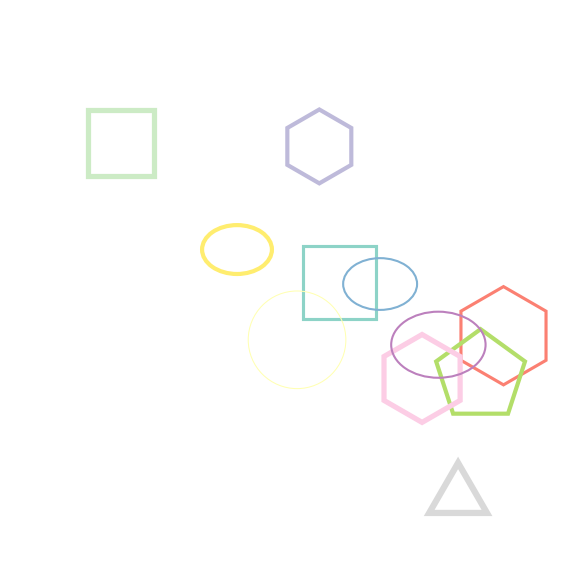[{"shape": "square", "thickness": 1.5, "radius": 0.31, "center": [0.588, 0.51]}, {"shape": "circle", "thickness": 0.5, "radius": 0.42, "center": [0.514, 0.411]}, {"shape": "hexagon", "thickness": 2, "radius": 0.32, "center": [0.553, 0.746]}, {"shape": "hexagon", "thickness": 1.5, "radius": 0.43, "center": [0.872, 0.418]}, {"shape": "oval", "thickness": 1, "radius": 0.32, "center": [0.658, 0.507]}, {"shape": "pentagon", "thickness": 2, "radius": 0.4, "center": [0.832, 0.348]}, {"shape": "hexagon", "thickness": 2.5, "radius": 0.38, "center": [0.731, 0.344]}, {"shape": "triangle", "thickness": 3, "radius": 0.29, "center": [0.793, 0.14]}, {"shape": "oval", "thickness": 1, "radius": 0.41, "center": [0.759, 0.402]}, {"shape": "square", "thickness": 2.5, "radius": 0.29, "center": [0.209, 0.752]}, {"shape": "oval", "thickness": 2, "radius": 0.3, "center": [0.41, 0.567]}]